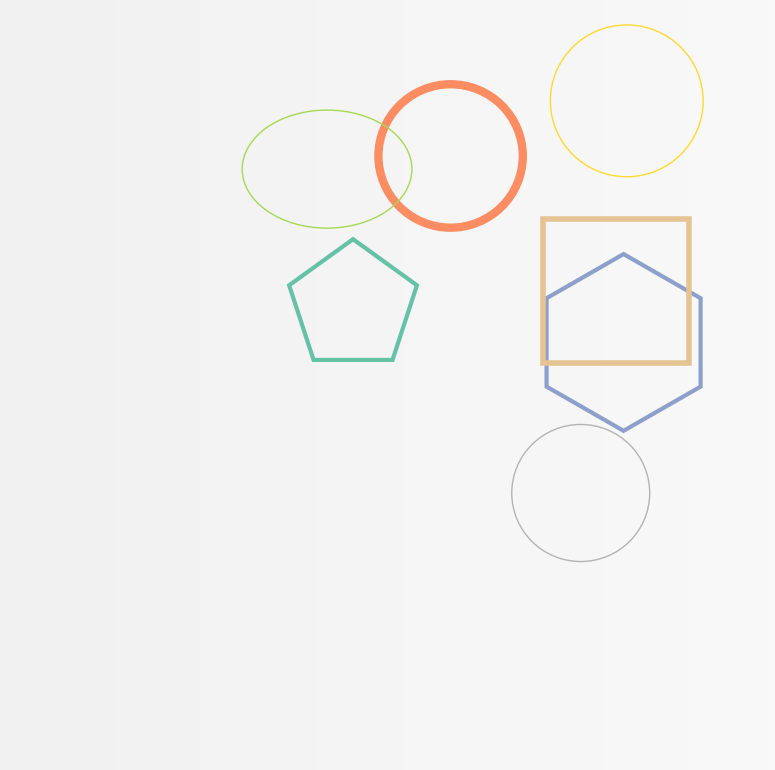[{"shape": "pentagon", "thickness": 1.5, "radius": 0.43, "center": [0.456, 0.603]}, {"shape": "circle", "thickness": 3, "radius": 0.47, "center": [0.581, 0.797]}, {"shape": "hexagon", "thickness": 1.5, "radius": 0.57, "center": [0.805, 0.555]}, {"shape": "oval", "thickness": 0.5, "radius": 0.55, "center": [0.422, 0.78]}, {"shape": "circle", "thickness": 0.5, "radius": 0.49, "center": [0.809, 0.869]}, {"shape": "square", "thickness": 2, "radius": 0.47, "center": [0.795, 0.622]}, {"shape": "circle", "thickness": 0.5, "radius": 0.45, "center": [0.749, 0.36]}]